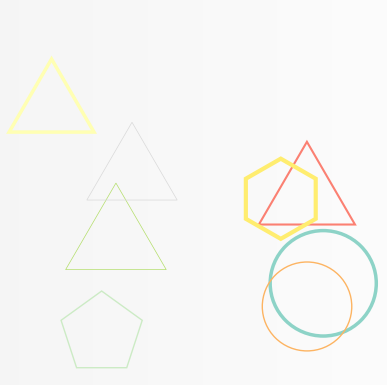[{"shape": "circle", "thickness": 2.5, "radius": 0.68, "center": [0.834, 0.264]}, {"shape": "triangle", "thickness": 2.5, "radius": 0.63, "center": [0.133, 0.72]}, {"shape": "triangle", "thickness": 1.5, "radius": 0.72, "center": [0.792, 0.488]}, {"shape": "circle", "thickness": 1, "radius": 0.58, "center": [0.792, 0.204]}, {"shape": "triangle", "thickness": 0.5, "radius": 0.75, "center": [0.299, 0.375]}, {"shape": "triangle", "thickness": 0.5, "radius": 0.67, "center": [0.341, 0.548]}, {"shape": "pentagon", "thickness": 1, "radius": 0.55, "center": [0.262, 0.134]}, {"shape": "hexagon", "thickness": 3, "radius": 0.52, "center": [0.725, 0.484]}]